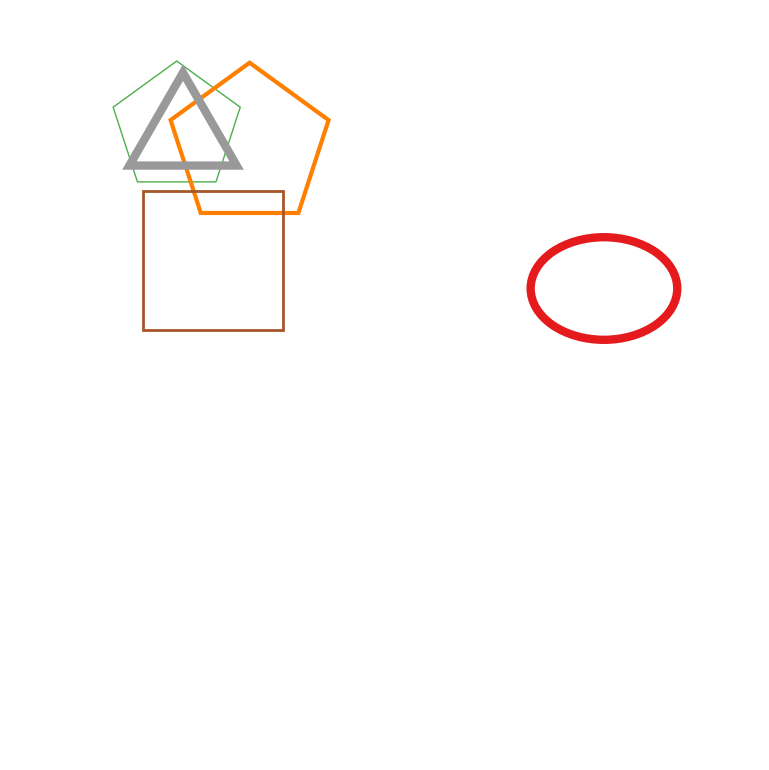[{"shape": "oval", "thickness": 3, "radius": 0.48, "center": [0.784, 0.625]}, {"shape": "pentagon", "thickness": 0.5, "radius": 0.43, "center": [0.229, 0.834]}, {"shape": "pentagon", "thickness": 1.5, "radius": 0.54, "center": [0.324, 0.811]}, {"shape": "square", "thickness": 1, "radius": 0.45, "center": [0.276, 0.662]}, {"shape": "triangle", "thickness": 3, "radius": 0.4, "center": [0.238, 0.825]}]